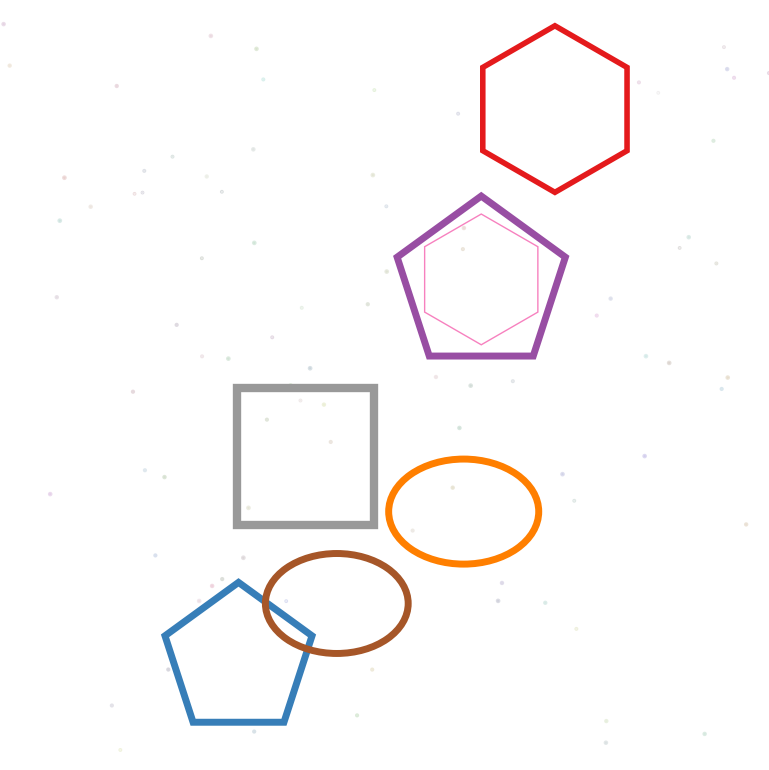[{"shape": "hexagon", "thickness": 2, "radius": 0.54, "center": [0.721, 0.858]}, {"shape": "pentagon", "thickness": 2.5, "radius": 0.5, "center": [0.31, 0.143]}, {"shape": "pentagon", "thickness": 2.5, "radius": 0.57, "center": [0.625, 0.631]}, {"shape": "oval", "thickness": 2.5, "radius": 0.49, "center": [0.602, 0.336]}, {"shape": "oval", "thickness": 2.5, "radius": 0.46, "center": [0.437, 0.216]}, {"shape": "hexagon", "thickness": 0.5, "radius": 0.42, "center": [0.625, 0.637]}, {"shape": "square", "thickness": 3, "radius": 0.44, "center": [0.397, 0.407]}]